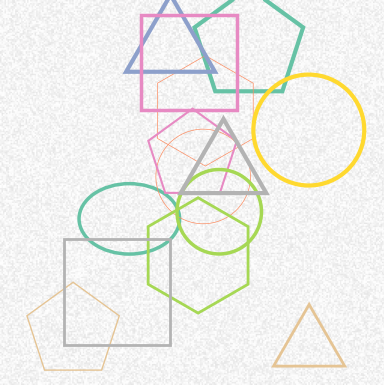[{"shape": "oval", "thickness": 2.5, "radius": 0.65, "center": [0.336, 0.432]}, {"shape": "pentagon", "thickness": 3, "radius": 0.74, "center": [0.646, 0.883]}, {"shape": "circle", "thickness": 0.5, "radius": 0.61, "center": [0.528, 0.542]}, {"shape": "hexagon", "thickness": 0.5, "radius": 0.72, "center": [0.533, 0.712]}, {"shape": "triangle", "thickness": 3, "radius": 0.67, "center": [0.443, 0.88]}, {"shape": "pentagon", "thickness": 1.5, "radius": 0.6, "center": [0.5, 0.597]}, {"shape": "square", "thickness": 2.5, "radius": 0.62, "center": [0.492, 0.837]}, {"shape": "circle", "thickness": 2.5, "radius": 0.55, "center": [0.569, 0.45]}, {"shape": "hexagon", "thickness": 2, "radius": 0.75, "center": [0.515, 0.337]}, {"shape": "circle", "thickness": 3, "radius": 0.72, "center": [0.802, 0.662]}, {"shape": "pentagon", "thickness": 1, "radius": 0.63, "center": [0.19, 0.141]}, {"shape": "triangle", "thickness": 2, "radius": 0.53, "center": [0.803, 0.102]}, {"shape": "triangle", "thickness": 3, "radius": 0.64, "center": [0.58, 0.563]}, {"shape": "square", "thickness": 2, "radius": 0.69, "center": [0.304, 0.242]}]